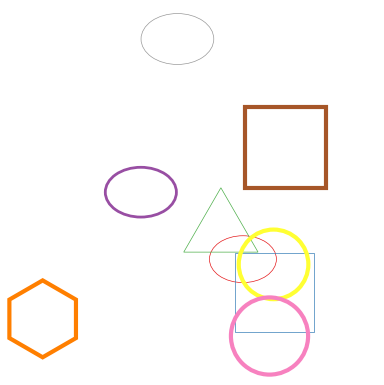[{"shape": "oval", "thickness": 0.5, "radius": 0.43, "center": [0.631, 0.327]}, {"shape": "square", "thickness": 0.5, "radius": 0.51, "center": [0.712, 0.24]}, {"shape": "triangle", "thickness": 0.5, "radius": 0.56, "center": [0.574, 0.401]}, {"shape": "oval", "thickness": 2, "radius": 0.46, "center": [0.366, 0.501]}, {"shape": "hexagon", "thickness": 3, "radius": 0.5, "center": [0.111, 0.172]}, {"shape": "circle", "thickness": 3, "radius": 0.45, "center": [0.711, 0.313]}, {"shape": "square", "thickness": 3, "radius": 0.53, "center": [0.741, 0.617]}, {"shape": "circle", "thickness": 3, "radius": 0.5, "center": [0.7, 0.127]}, {"shape": "oval", "thickness": 0.5, "radius": 0.47, "center": [0.461, 0.899]}]